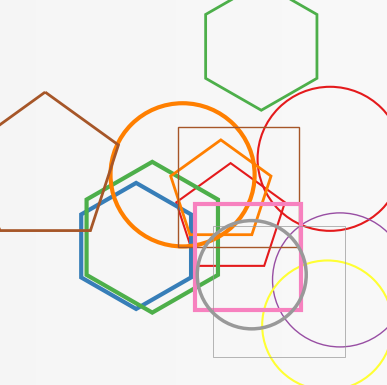[{"shape": "pentagon", "thickness": 1.5, "radius": 0.74, "center": [0.595, 0.429]}, {"shape": "circle", "thickness": 1.5, "radius": 0.94, "center": [0.852, 0.587]}, {"shape": "hexagon", "thickness": 3, "radius": 0.82, "center": [0.351, 0.361]}, {"shape": "hexagon", "thickness": 3, "radius": 0.98, "center": [0.393, 0.384]}, {"shape": "hexagon", "thickness": 2, "radius": 0.83, "center": [0.674, 0.88]}, {"shape": "circle", "thickness": 1, "radius": 0.87, "center": [0.877, 0.273]}, {"shape": "pentagon", "thickness": 2, "radius": 0.68, "center": [0.57, 0.501]}, {"shape": "circle", "thickness": 3, "radius": 0.93, "center": [0.471, 0.546]}, {"shape": "circle", "thickness": 1.5, "radius": 0.84, "center": [0.845, 0.155]}, {"shape": "square", "thickness": 1, "radius": 0.78, "center": [0.616, 0.515]}, {"shape": "pentagon", "thickness": 2, "radius": 0.99, "center": [0.117, 0.562]}, {"shape": "square", "thickness": 3, "radius": 0.69, "center": [0.64, 0.333]}, {"shape": "circle", "thickness": 2.5, "radius": 0.7, "center": [0.65, 0.286]}, {"shape": "square", "thickness": 0.5, "radius": 0.85, "center": [0.719, 0.243]}]